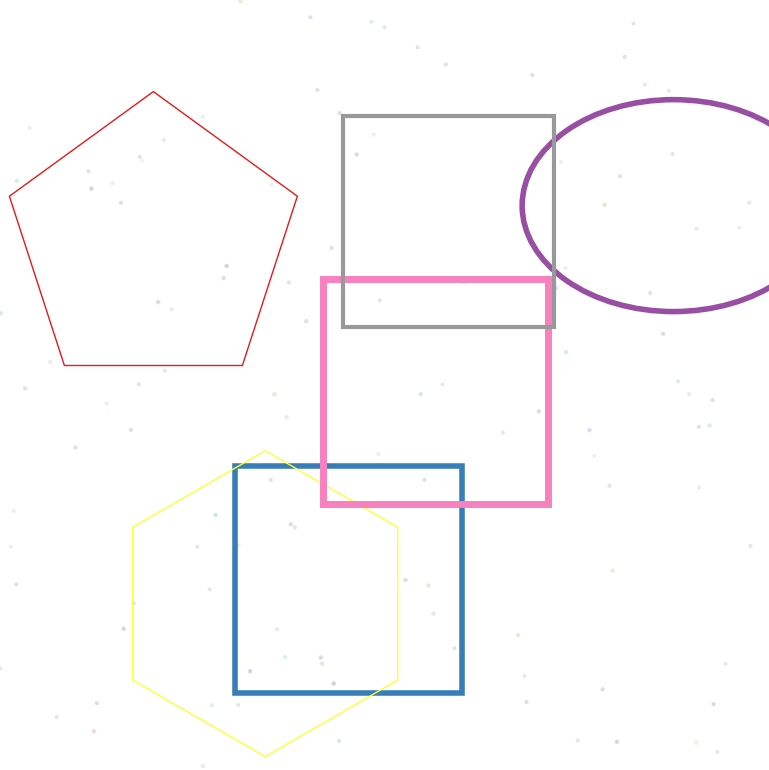[{"shape": "pentagon", "thickness": 0.5, "radius": 0.98, "center": [0.199, 0.684]}, {"shape": "square", "thickness": 2, "radius": 0.74, "center": [0.453, 0.247]}, {"shape": "oval", "thickness": 2, "radius": 0.98, "center": [0.875, 0.733]}, {"shape": "hexagon", "thickness": 0.5, "radius": 0.99, "center": [0.344, 0.216]}, {"shape": "square", "thickness": 2.5, "radius": 0.73, "center": [0.566, 0.492]}, {"shape": "square", "thickness": 1.5, "radius": 0.68, "center": [0.583, 0.712]}]